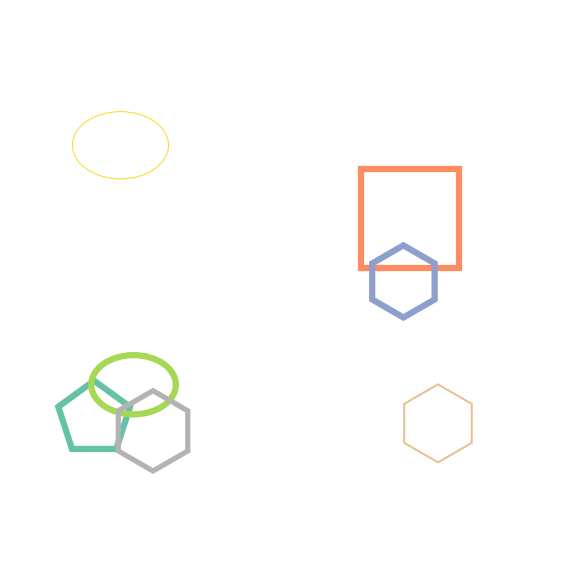[{"shape": "pentagon", "thickness": 3, "radius": 0.33, "center": [0.163, 0.275]}, {"shape": "square", "thickness": 3, "radius": 0.43, "center": [0.71, 0.621]}, {"shape": "hexagon", "thickness": 3, "radius": 0.31, "center": [0.699, 0.512]}, {"shape": "oval", "thickness": 3, "radius": 0.37, "center": [0.231, 0.333]}, {"shape": "oval", "thickness": 0.5, "radius": 0.42, "center": [0.209, 0.748]}, {"shape": "hexagon", "thickness": 1, "radius": 0.34, "center": [0.758, 0.266]}, {"shape": "hexagon", "thickness": 2.5, "radius": 0.35, "center": [0.265, 0.253]}]